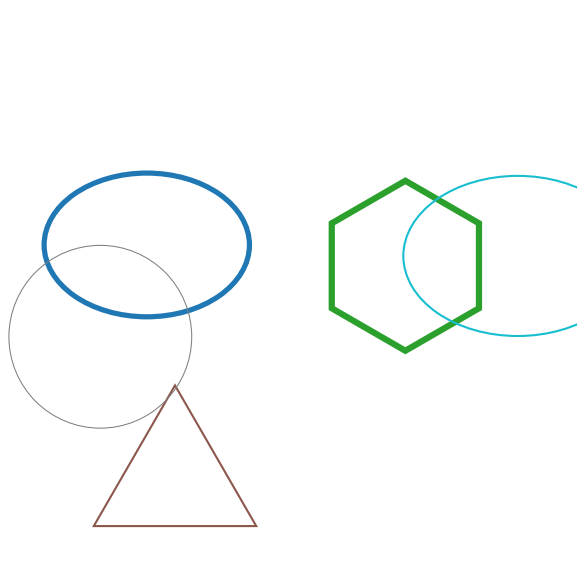[{"shape": "oval", "thickness": 2.5, "radius": 0.89, "center": [0.254, 0.575]}, {"shape": "hexagon", "thickness": 3, "radius": 0.74, "center": [0.702, 0.539]}, {"shape": "triangle", "thickness": 1, "radius": 0.81, "center": [0.303, 0.169]}, {"shape": "circle", "thickness": 0.5, "radius": 0.79, "center": [0.174, 0.416]}, {"shape": "oval", "thickness": 1, "radius": 0.99, "center": [0.896, 0.556]}]